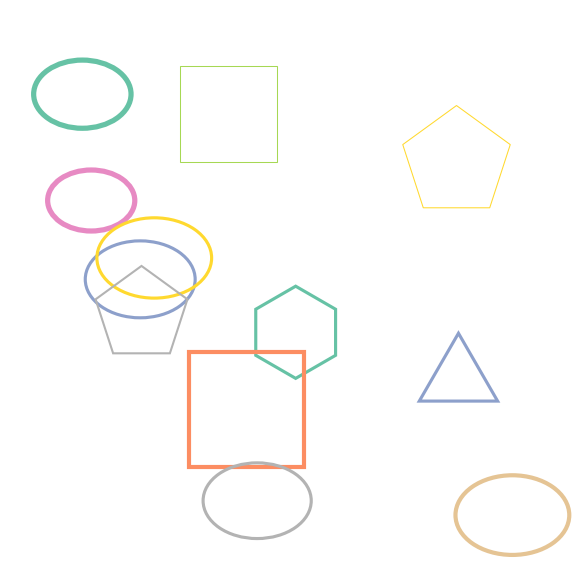[{"shape": "oval", "thickness": 2.5, "radius": 0.42, "center": [0.143, 0.836]}, {"shape": "hexagon", "thickness": 1.5, "radius": 0.4, "center": [0.512, 0.424]}, {"shape": "square", "thickness": 2, "radius": 0.5, "center": [0.427, 0.291]}, {"shape": "triangle", "thickness": 1.5, "radius": 0.39, "center": [0.794, 0.344]}, {"shape": "oval", "thickness": 1.5, "radius": 0.48, "center": [0.243, 0.515]}, {"shape": "oval", "thickness": 2.5, "radius": 0.38, "center": [0.158, 0.652]}, {"shape": "square", "thickness": 0.5, "radius": 0.42, "center": [0.395, 0.802]}, {"shape": "oval", "thickness": 1.5, "radius": 0.5, "center": [0.267, 0.552]}, {"shape": "pentagon", "thickness": 0.5, "radius": 0.49, "center": [0.79, 0.719]}, {"shape": "oval", "thickness": 2, "radius": 0.49, "center": [0.887, 0.107]}, {"shape": "oval", "thickness": 1.5, "radius": 0.47, "center": [0.445, 0.132]}, {"shape": "pentagon", "thickness": 1, "radius": 0.42, "center": [0.245, 0.455]}]